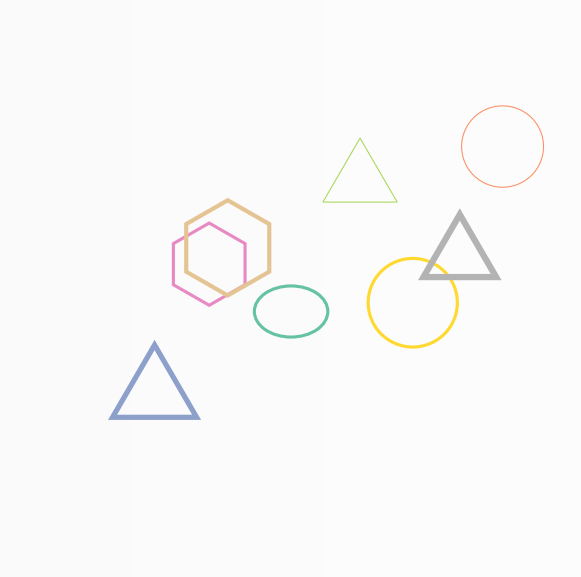[{"shape": "oval", "thickness": 1.5, "radius": 0.32, "center": [0.501, 0.46]}, {"shape": "circle", "thickness": 0.5, "radius": 0.35, "center": [0.865, 0.745]}, {"shape": "triangle", "thickness": 2.5, "radius": 0.42, "center": [0.266, 0.318]}, {"shape": "hexagon", "thickness": 1.5, "radius": 0.36, "center": [0.36, 0.542]}, {"shape": "triangle", "thickness": 0.5, "radius": 0.37, "center": [0.619, 0.686]}, {"shape": "circle", "thickness": 1.5, "radius": 0.38, "center": [0.71, 0.475]}, {"shape": "hexagon", "thickness": 2, "radius": 0.41, "center": [0.392, 0.57]}, {"shape": "triangle", "thickness": 3, "radius": 0.36, "center": [0.791, 0.555]}]